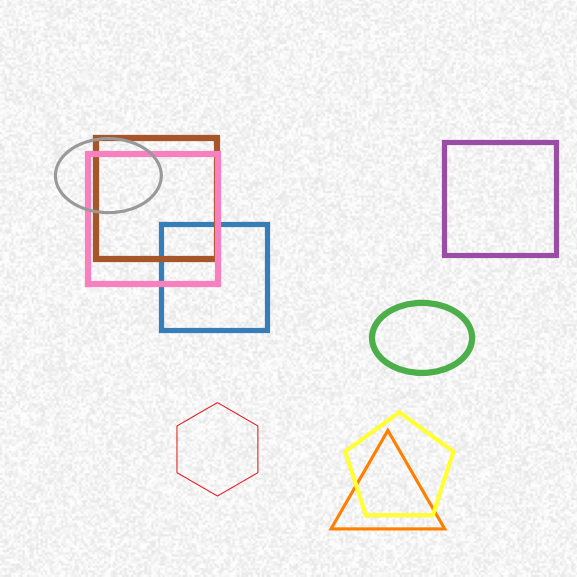[{"shape": "hexagon", "thickness": 0.5, "radius": 0.4, "center": [0.376, 0.221]}, {"shape": "square", "thickness": 2.5, "radius": 0.46, "center": [0.37, 0.52]}, {"shape": "oval", "thickness": 3, "radius": 0.43, "center": [0.731, 0.414]}, {"shape": "square", "thickness": 2.5, "radius": 0.49, "center": [0.866, 0.656]}, {"shape": "triangle", "thickness": 1.5, "radius": 0.57, "center": [0.672, 0.14]}, {"shape": "pentagon", "thickness": 2, "radius": 0.49, "center": [0.691, 0.187]}, {"shape": "square", "thickness": 3, "radius": 0.52, "center": [0.271, 0.656]}, {"shape": "square", "thickness": 3, "radius": 0.56, "center": [0.265, 0.62]}, {"shape": "oval", "thickness": 1.5, "radius": 0.46, "center": [0.188, 0.695]}]